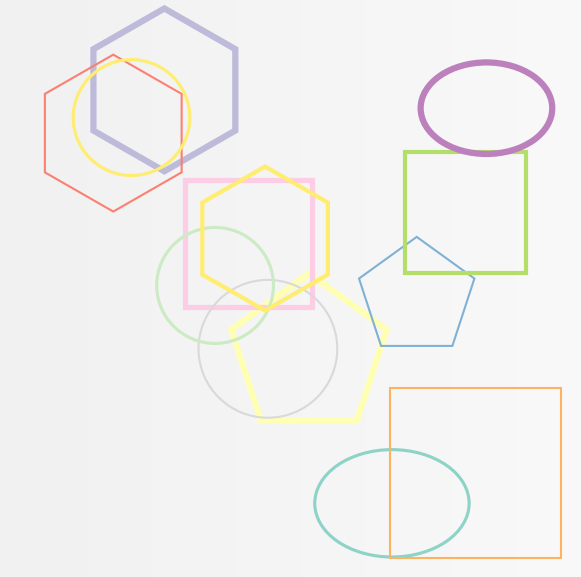[{"shape": "oval", "thickness": 1.5, "radius": 0.66, "center": [0.674, 0.128]}, {"shape": "pentagon", "thickness": 3, "radius": 0.7, "center": [0.531, 0.385]}, {"shape": "hexagon", "thickness": 3, "radius": 0.7, "center": [0.283, 0.844]}, {"shape": "hexagon", "thickness": 1, "radius": 0.68, "center": [0.195, 0.769]}, {"shape": "pentagon", "thickness": 1, "radius": 0.52, "center": [0.717, 0.485]}, {"shape": "square", "thickness": 1, "radius": 0.73, "center": [0.818, 0.18]}, {"shape": "square", "thickness": 2, "radius": 0.52, "center": [0.8, 0.631]}, {"shape": "square", "thickness": 2.5, "radius": 0.55, "center": [0.428, 0.578]}, {"shape": "circle", "thickness": 1, "radius": 0.6, "center": [0.461, 0.395]}, {"shape": "oval", "thickness": 3, "radius": 0.57, "center": [0.837, 0.812]}, {"shape": "circle", "thickness": 1.5, "radius": 0.5, "center": [0.37, 0.505]}, {"shape": "circle", "thickness": 1.5, "radius": 0.5, "center": [0.226, 0.796]}, {"shape": "hexagon", "thickness": 2, "radius": 0.62, "center": [0.456, 0.586]}]